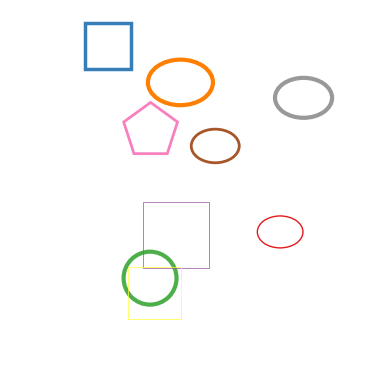[{"shape": "oval", "thickness": 1, "radius": 0.3, "center": [0.728, 0.398]}, {"shape": "square", "thickness": 2.5, "radius": 0.3, "center": [0.28, 0.88]}, {"shape": "circle", "thickness": 3, "radius": 0.34, "center": [0.39, 0.278]}, {"shape": "square", "thickness": 0.5, "radius": 0.43, "center": [0.457, 0.389]}, {"shape": "oval", "thickness": 3, "radius": 0.42, "center": [0.469, 0.786]}, {"shape": "square", "thickness": 0.5, "radius": 0.34, "center": [0.401, 0.239]}, {"shape": "oval", "thickness": 2, "radius": 0.31, "center": [0.559, 0.621]}, {"shape": "pentagon", "thickness": 2, "radius": 0.37, "center": [0.391, 0.66]}, {"shape": "oval", "thickness": 3, "radius": 0.37, "center": [0.788, 0.746]}]